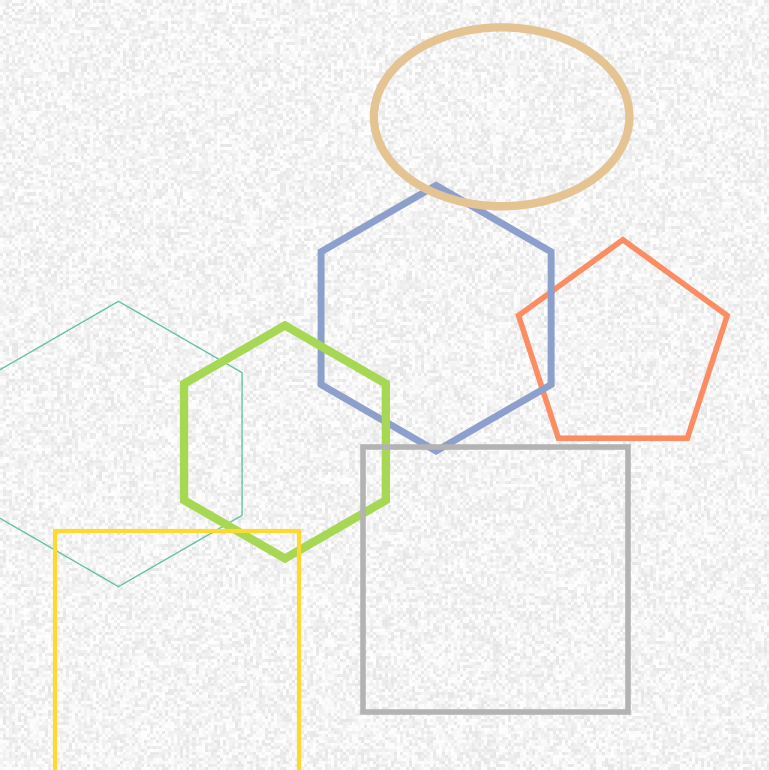[{"shape": "hexagon", "thickness": 0.5, "radius": 0.93, "center": [0.154, 0.423]}, {"shape": "pentagon", "thickness": 2, "radius": 0.71, "center": [0.809, 0.546]}, {"shape": "hexagon", "thickness": 2.5, "radius": 0.86, "center": [0.566, 0.587]}, {"shape": "hexagon", "thickness": 3, "radius": 0.76, "center": [0.37, 0.426]}, {"shape": "square", "thickness": 1.5, "radius": 0.79, "center": [0.23, 0.152]}, {"shape": "oval", "thickness": 3, "radius": 0.83, "center": [0.651, 0.848]}, {"shape": "square", "thickness": 2, "radius": 0.86, "center": [0.643, 0.247]}]